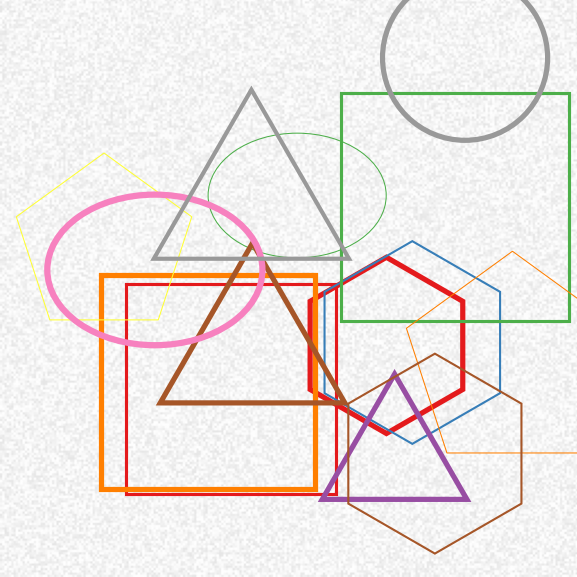[{"shape": "hexagon", "thickness": 2.5, "radius": 0.76, "center": [0.669, 0.401]}, {"shape": "square", "thickness": 1.5, "radius": 0.91, "center": [0.4, 0.326]}, {"shape": "hexagon", "thickness": 1, "radius": 0.88, "center": [0.714, 0.406]}, {"shape": "oval", "thickness": 0.5, "radius": 0.77, "center": [0.515, 0.661]}, {"shape": "square", "thickness": 1.5, "radius": 0.99, "center": [0.788, 0.641]}, {"shape": "triangle", "thickness": 2.5, "radius": 0.72, "center": [0.683, 0.207]}, {"shape": "pentagon", "thickness": 0.5, "radius": 0.97, "center": [0.887, 0.371]}, {"shape": "square", "thickness": 2.5, "radius": 0.92, "center": [0.36, 0.338]}, {"shape": "pentagon", "thickness": 0.5, "radius": 0.8, "center": [0.18, 0.574]}, {"shape": "triangle", "thickness": 2.5, "radius": 0.92, "center": [0.437, 0.394]}, {"shape": "hexagon", "thickness": 1, "radius": 0.87, "center": [0.753, 0.214]}, {"shape": "oval", "thickness": 3, "radius": 0.93, "center": [0.268, 0.532]}, {"shape": "circle", "thickness": 2.5, "radius": 0.71, "center": [0.805, 0.899]}, {"shape": "triangle", "thickness": 2, "radius": 0.98, "center": [0.435, 0.649]}]